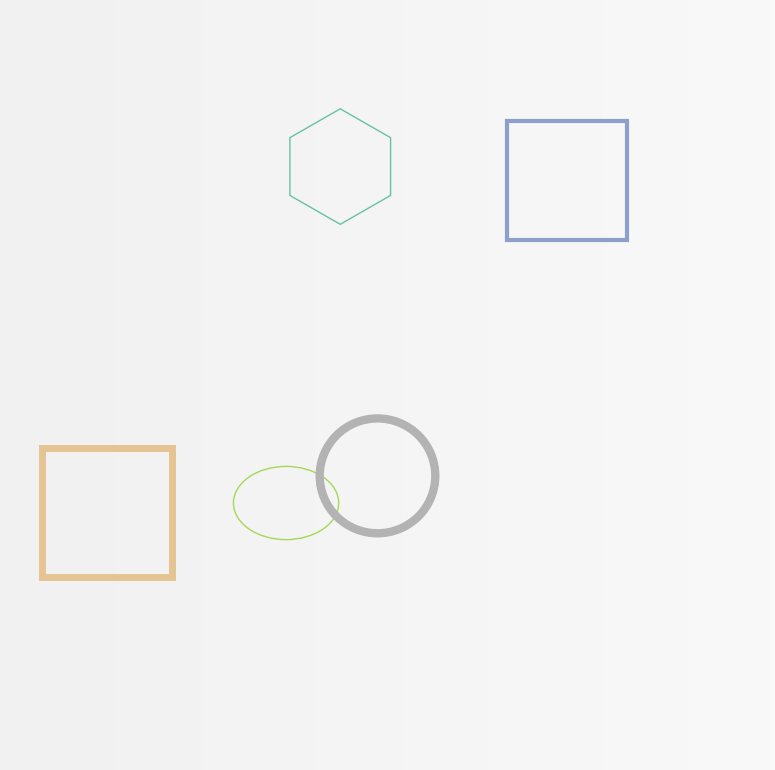[{"shape": "hexagon", "thickness": 0.5, "radius": 0.38, "center": [0.439, 0.784]}, {"shape": "square", "thickness": 1.5, "radius": 0.39, "center": [0.732, 0.765]}, {"shape": "oval", "thickness": 0.5, "radius": 0.34, "center": [0.369, 0.347]}, {"shape": "square", "thickness": 2.5, "radius": 0.42, "center": [0.138, 0.334]}, {"shape": "circle", "thickness": 3, "radius": 0.37, "center": [0.487, 0.382]}]